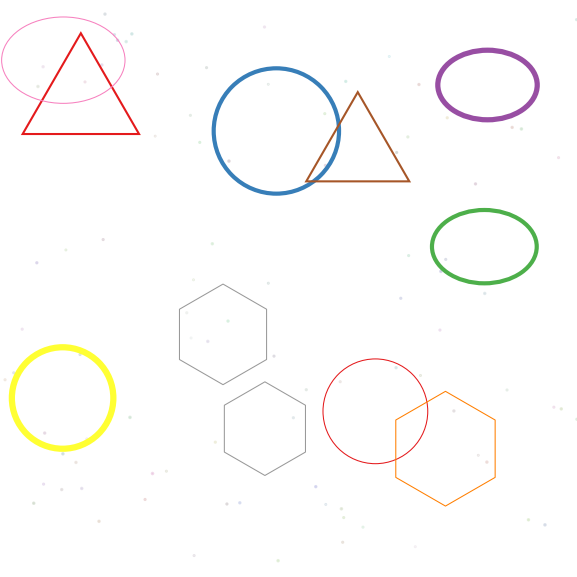[{"shape": "triangle", "thickness": 1, "radius": 0.58, "center": [0.14, 0.825]}, {"shape": "circle", "thickness": 0.5, "radius": 0.45, "center": [0.65, 0.287]}, {"shape": "circle", "thickness": 2, "radius": 0.54, "center": [0.479, 0.772]}, {"shape": "oval", "thickness": 2, "radius": 0.45, "center": [0.839, 0.572]}, {"shape": "oval", "thickness": 2.5, "radius": 0.43, "center": [0.844, 0.852]}, {"shape": "hexagon", "thickness": 0.5, "radius": 0.5, "center": [0.771, 0.222]}, {"shape": "circle", "thickness": 3, "radius": 0.44, "center": [0.108, 0.31]}, {"shape": "triangle", "thickness": 1, "radius": 0.51, "center": [0.62, 0.737]}, {"shape": "oval", "thickness": 0.5, "radius": 0.53, "center": [0.11, 0.895]}, {"shape": "hexagon", "thickness": 0.5, "radius": 0.44, "center": [0.386, 0.42]}, {"shape": "hexagon", "thickness": 0.5, "radius": 0.41, "center": [0.459, 0.257]}]